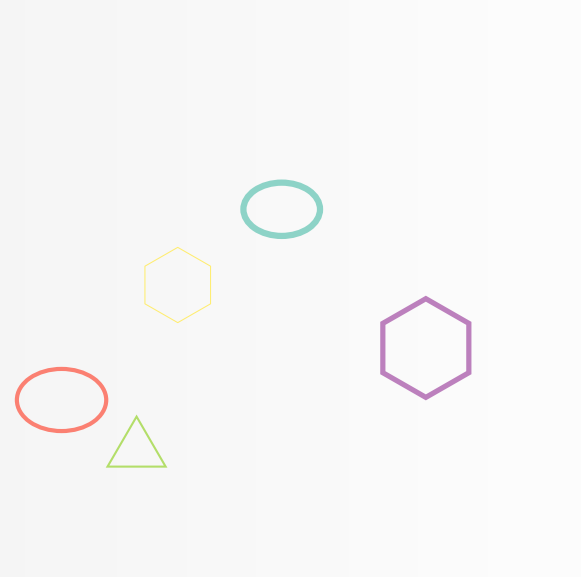[{"shape": "oval", "thickness": 3, "radius": 0.33, "center": [0.485, 0.637]}, {"shape": "oval", "thickness": 2, "radius": 0.38, "center": [0.106, 0.307]}, {"shape": "triangle", "thickness": 1, "radius": 0.29, "center": [0.235, 0.22]}, {"shape": "hexagon", "thickness": 2.5, "radius": 0.43, "center": [0.733, 0.396]}, {"shape": "hexagon", "thickness": 0.5, "radius": 0.33, "center": [0.306, 0.506]}]